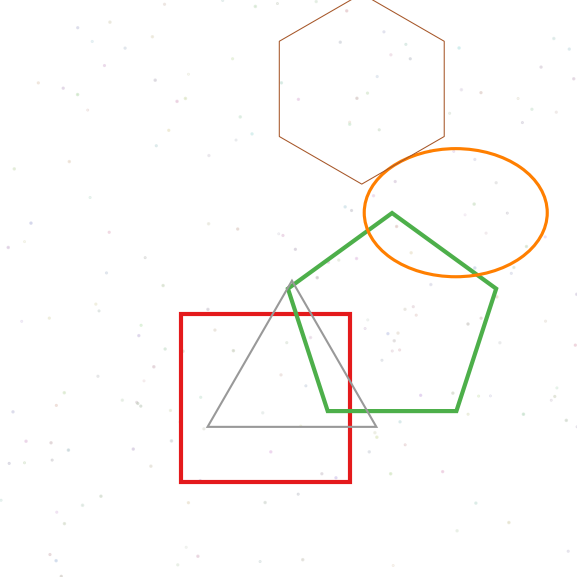[{"shape": "square", "thickness": 2, "radius": 0.73, "center": [0.46, 0.31]}, {"shape": "pentagon", "thickness": 2, "radius": 0.95, "center": [0.679, 0.441]}, {"shape": "oval", "thickness": 1.5, "radius": 0.79, "center": [0.789, 0.631]}, {"shape": "hexagon", "thickness": 0.5, "radius": 0.82, "center": [0.626, 0.845]}, {"shape": "triangle", "thickness": 1, "radius": 0.84, "center": [0.506, 0.344]}]